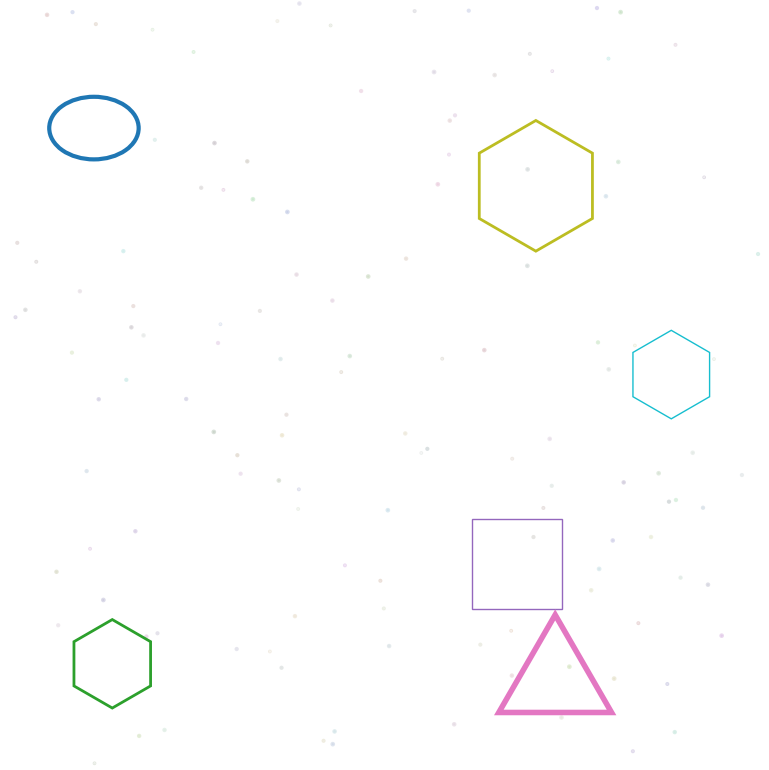[{"shape": "oval", "thickness": 1.5, "radius": 0.29, "center": [0.122, 0.834]}, {"shape": "hexagon", "thickness": 1, "radius": 0.29, "center": [0.146, 0.138]}, {"shape": "square", "thickness": 0.5, "radius": 0.29, "center": [0.671, 0.267]}, {"shape": "triangle", "thickness": 2, "radius": 0.42, "center": [0.721, 0.117]}, {"shape": "hexagon", "thickness": 1, "radius": 0.42, "center": [0.696, 0.759]}, {"shape": "hexagon", "thickness": 0.5, "radius": 0.29, "center": [0.872, 0.514]}]